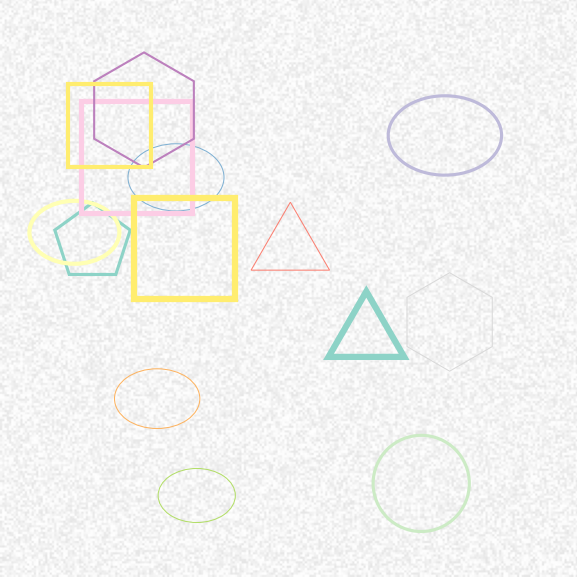[{"shape": "triangle", "thickness": 3, "radius": 0.38, "center": [0.634, 0.419]}, {"shape": "pentagon", "thickness": 1.5, "radius": 0.34, "center": [0.16, 0.579]}, {"shape": "oval", "thickness": 2, "radius": 0.39, "center": [0.129, 0.597]}, {"shape": "oval", "thickness": 1.5, "radius": 0.49, "center": [0.77, 0.765]}, {"shape": "triangle", "thickness": 0.5, "radius": 0.39, "center": [0.503, 0.571]}, {"shape": "oval", "thickness": 0.5, "radius": 0.42, "center": [0.305, 0.692]}, {"shape": "oval", "thickness": 0.5, "radius": 0.37, "center": [0.272, 0.309]}, {"shape": "oval", "thickness": 0.5, "radius": 0.33, "center": [0.341, 0.141]}, {"shape": "square", "thickness": 2.5, "radius": 0.48, "center": [0.236, 0.727]}, {"shape": "hexagon", "thickness": 0.5, "radius": 0.43, "center": [0.779, 0.442]}, {"shape": "hexagon", "thickness": 1, "radius": 0.5, "center": [0.249, 0.809]}, {"shape": "circle", "thickness": 1.5, "radius": 0.42, "center": [0.729, 0.162]}, {"shape": "square", "thickness": 3, "radius": 0.44, "center": [0.32, 0.569]}, {"shape": "square", "thickness": 2, "radius": 0.36, "center": [0.189, 0.782]}]